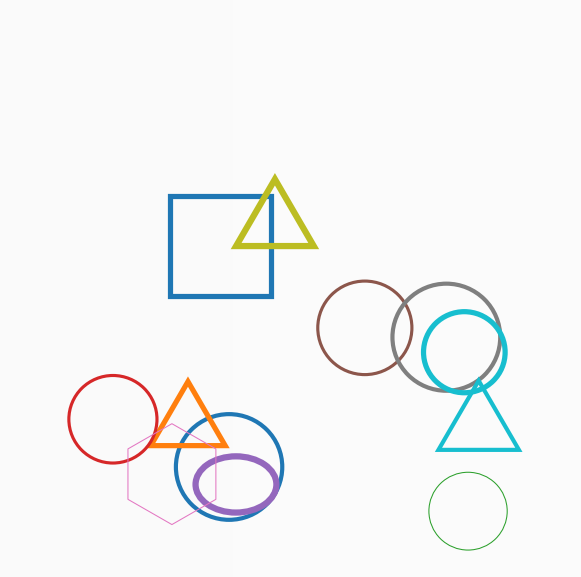[{"shape": "circle", "thickness": 2, "radius": 0.46, "center": [0.394, 0.191]}, {"shape": "square", "thickness": 2.5, "radius": 0.43, "center": [0.379, 0.573]}, {"shape": "triangle", "thickness": 2.5, "radius": 0.37, "center": [0.323, 0.264]}, {"shape": "circle", "thickness": 0.5, "radius": 0.34, "center": [0.805, 0.114]}, {"shape": "circle", "thickness": 1.5, "radius": 0.38, "center": [0.194, 0.273]}, {"shape": "oval", "thickness": 3, "radius": 0.35, "center": [0.406, 0.16]}, {"shape": "circle", "thickness": 1.5, "radius": 0.4, "center": [0.628, 0.431]}, {"shape": "hexagon", "thickness": 0.5, "radius": 0.44, "center": [0.296, 0.178]}, {"shape": "circle", "thickness": 2, "radius": 0.46, "center": [0.768, 0.415]}, {"shape": "triangle", "thickness": 3, "radius": 0.39, "center": [0.473, 0.612]}, {"shape": "triangle", "thickness": 2, "radius": 0.4, "center": [0.824, 0.26]}, {"shape": "circle", "thickness": 2.5, "radius": 0.35, "center": [0.799, 0.389]}]